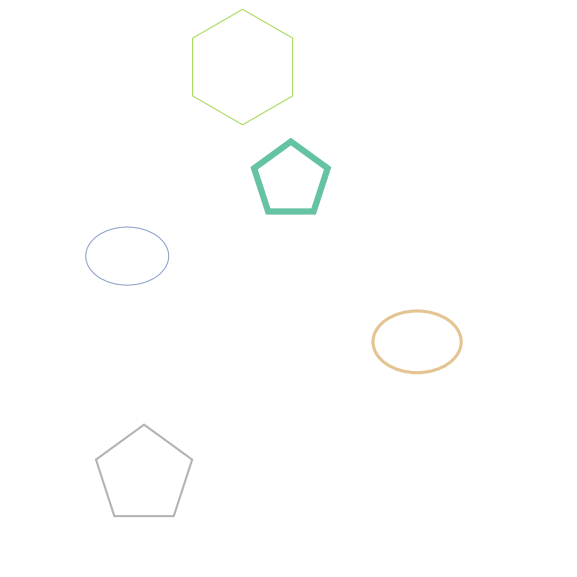[{"shape": "pentagon", "thickness": 3, "radius": 0.33, "center": [0.504, 0.687]}, {"shape": "oval", "thickness": 0.5, "radius": 0.36, "center": [0.22, 0.556]}, {"shape": "hexagon", "thickness": 0.5, "radius": 0.5, "center": [0.42, 0.883]}, {"shape": "oval", "thickness": 1.5, "radius": 0.38, "center": [0.722, 0.407]}, {"shape": "pentagon", "thickness": 1, "radius": 0.44, "center": [0.249, 0.176]}]